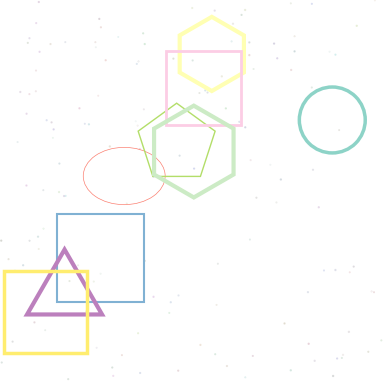[{"shape": "circle", "thickness": 2.5, "radius": 0.43, "center": [0.863, 0.688]}, {"shape": "hexagon", "thickness": 3, "radius": 0.48, "center": [0.55, 0.86]}, {"shape": "oval", "thickness": 0.5, "radius": 0.53, "center": [0.323, 0.543]}, {"shape": "square", "thickness": 1.5, "radius": 0.57, "center": [0.261, 0.331]}, {"shape": "pentagon", "thickness": 1, "radius": 0.53, "center": [0.459, 0.627]}, {"shape": "square", "thickness": 2, "radius": 0.48, "center": [0.528, 0.772]}, {"shape": "triangle", "thickness": 3, "radius": 0.56, "center": [0.168, 0.239]}, {"shape": "hexagon", "thickness": 3, "radius": 0.6, "center": [0.503, 0.606]}, {"shape": "square", "thickness": 2.5, "radius": 0.54, "center": [0.118, 0.189]}]